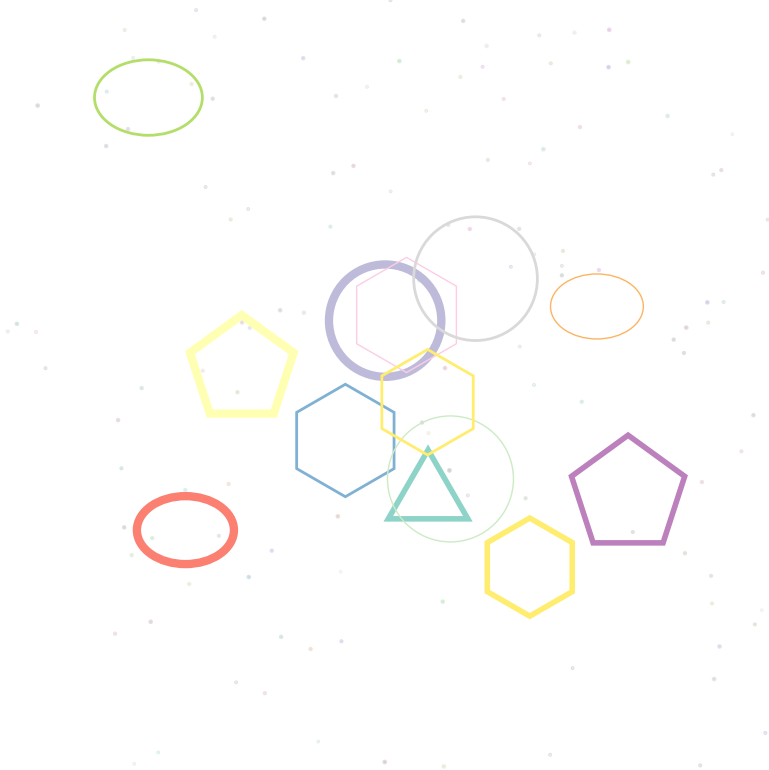[{"shape": "triangle", "thickness": 2, "radius": 0.3, "center": [0.556, 0.356]}, {"shape": "pentagon", "thickness": 3, "radius": 0.35, "center": [0.314, 0.52]}, {"shape": "circle", "thickness": 3, "radius": 0.36, "center": [0.5, 0.584]}, {"shape": "oval", "thickness": 3, "radius": 0.32, "center": [0.241, 0.312]}, {"shape": "hexagon", "thickness": 1, "radius": 0.37, "center": [0.449, 0.428]}, {"shape": "oval", "thickness": 0.5, "radius": 0.3, "center": [0.775, 0.602]}, {"shape": "oval", "thickness": 1, "radius": 0.35, "center": [0.193, 0.873]}, {"shape": "hexagon", "thickness": 0.5, "radius": 0.37, "center": [0.528, 0.591]}, {"shape": "circle", "thickness": 1, "radius": 0.4, "center": [0.618, 0.638]}, {"shape": "pentagon", "thickness": 2, "radius": 0.39, "center": [0.816, 0.358]}, {"shape": "circle", "thickness": 0.5, "radius": 0.41, "center": [0.585, 0.378]}, {"shape": "hexagon", "thickness": 1, "radius": 0.34, "center": [0.555, 0.478]}, {"shape": "hexagon", "thickness": 2, "radius": 0.32, "center": [0.688, 0.264]}]